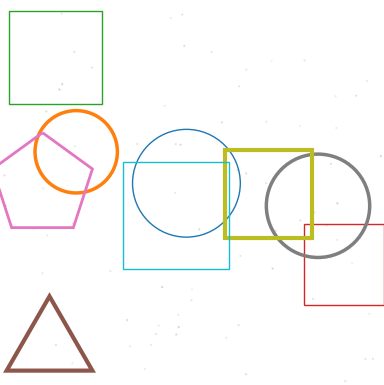[{"shape": "circle", "thickness": 1, "radius": 0.7, "center": [0.484, 0.524]}, {"shape": "circle", "thickness": 2.5, "radius": 0.53, "center": [0.198, 0.606]}, {"shape": "square", "thickness": 1, "radius": 0.61, "center": [0.144, 0.85]}, {"shape": "square", "thickness": 1, "radius": 0.52, "center": [0.894, 0.313]}, {"shape": "triangle", "thickness": 3, "radius": 0.64, "center": [0.129, 0.102]}, {"shape": "pentagon", "thickness": 2, "radius": 0.68, "center": [0.11, 0.519]}, {"shape": "circle", "thickness": 2.5, "radius": 0.67, "center": [0.826, 0.465]}, {"shape": "square", "thickness": 3, "radius": 0.57, "center": [0.697, 0.496]}, {"shape": "square", "thickness": 1, "radius": 0.69, "center": [0.457, 0.44]}]